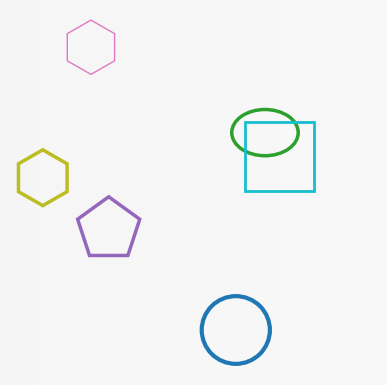[{"shape": "circle", "thickness": 3, "radius": 0.44, "center": [0.609, 0.143]}, {"shape": "oval", "thickness": 2.5, "radius": 0.43, "center": [0.684, 0.656]}, {"shape": "pentagon", "thickness": 2.5, "radius": 0.42, "center": [0.28, 0.405]}, {"shape": "hexagon", "thickness": 1, "radius": 0.35, "center": [0.235, 0.877]}, {"shape": "hexagon", "thickness": 2.5, "radius": 0.36, "center": [0.11, 0.538]}, {"shape": "square", "thickness": 2, "radius": 0.44, "center": [0.721, 0.594]}]